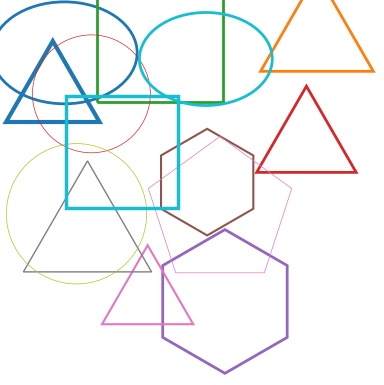[{"shape": "oval", "thickness": 2, "radius": 0.95, "center": [0.167, 0.863]}, {"shape": "triangle", "thickness": 3, "radius": 0.7, "center": [0.137, 0.753]}, {"shape": "triangle", "thickness": 2, "radius": 0.85, "center": [0.823, 0.899]}, {"shape": "square", "thickness": 2, "radius": 0.82, "center": [0.415, 0.897]}, {"shape": "circle", "thickness": 0.5, "radius": 0.77, "center": [0.237, 0.756]}, {"shape": "triangle", "thickness": 2, "radius": 0.75, "center": [0.796, 0.627]}, {"shape": "hexagon", "thickness": 2, "radius": 0.93, "center": [0.584, 0.217]}, {"shape": "hexagon", "thickness": 1.5, "radius": 0.69, "center": [0.538, 0.527]}, {"shape": "triangle", "thickness": 1.5, "radius": 0.68, "center": [0.383, 0.226]}, {"shape": "pentagon", "thickness": 0.5, "radius": 0.98, "center": [0.572, 0.45]}, {"shape": "triangle", "thickness": 1, "radius": 0.96, "center": [0.227, 0.39]}, {"shape": "circle", "thickness": 0.5, "radius": 0.91, "center": [0.199, 0.445]}, {"shape": "square", "thickness": 2.5, "radius": 0.73, "center": [0.317, 0.605]}, {"shape": "oval", "thickness": 2, "radius": 0.86, "center": [0.535, 0.847]}]